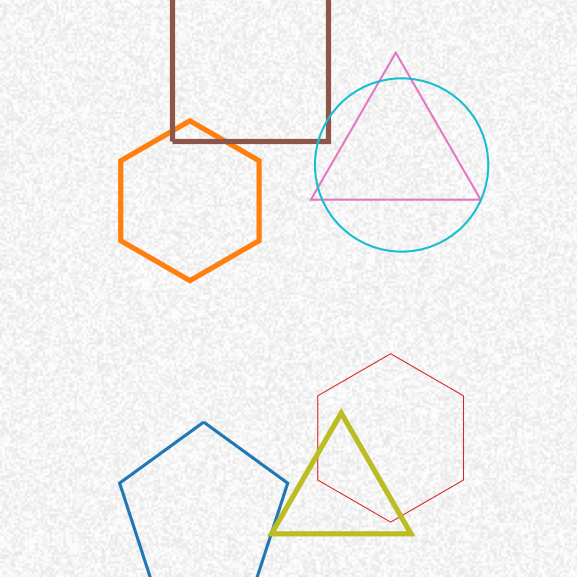[{"shape": "pentagon", "thickness": 1.5, "radius": 0.77, "center": [0.353, 0.115]}, {"shape": "hexagon", "thickness": 2.5, "radius": 0.69, "center": [0.329, 0.652]}, {"shape": "hexagon", "thickness": 0.5, "radius": 0.73, "center": [0.676, 0.241]}, {"shape": "square", "thickness": 2.5, "radius": 0.67, "center": [0.433, 0.89]}, {"shape": "triangle", "thickness": 1, "radius": 0.85, "center": [0.685, 0.738]}, {"shape": "triangle", "thickness": 2.5, "radius": 0.7, "center": [0.591, 0.145]}, {"shape": "circle", "thickness": 1, "radius": 0.75, "center": [0.695, 0.713]}]